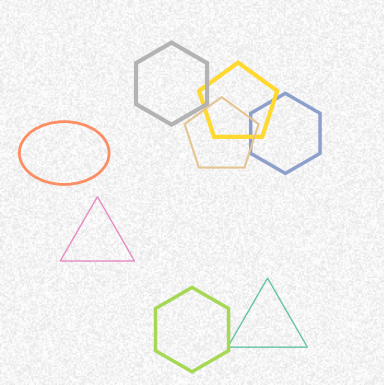[{"shape": "triangle", "thickness": 1, "radius": 0.6, "center": [0.695, 0.158]}, {"shape": "oval", "thickness": 2, "radius": 0.58, "center": [0.167, 0.602]}, {"shape": "hexagon", "thickness": 2.5, "radius": 0.52, "center": [0.741, 0.654]}, {"shape": "triangle", "thickness": 1, "radius": 0.56, "center": [0.253, 0.378]}, {"shape": "hexagon", "thickness": 2.5, "radius": 0.55, "center": [0.499, 0.144]}, {"shape": "pentagon", "thickness": 3, "radius": 0.53, "center": [0.619, 0.731]}, {"shape": "pentagon", "thickness": 1.5, "radius": 0.51, "center": [0.576, 0.647]}, {"shape": "hexagon", "thickness": 3, "radius": 0.53, "center": [0.446, 0.783]}]